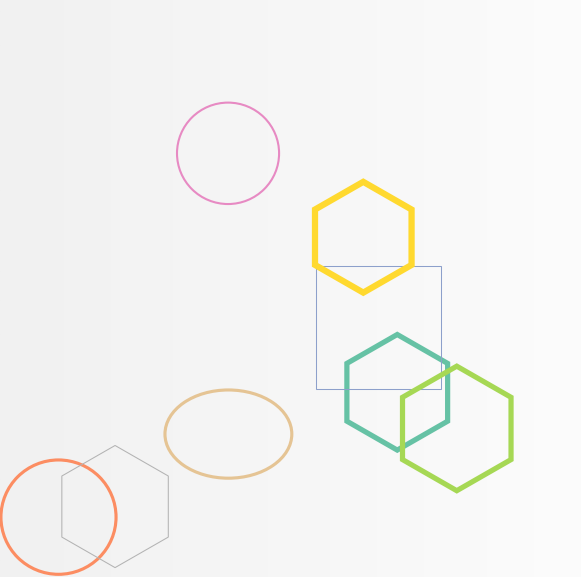[{"shape": "hexagon", "thickness": 2.5, "radius": 0.5, "center": [0.683, 0.32]}, {"shape": "circle", "thickness": 1.5, "radius": 0.5, "center": [0.101, 0.104]}, {"shape": "square", "thickness": 0.5, "radius": 0.54, "center": [0.651, 0.432]}, {"shape": "circle", "thickness": 1, "radius": 0.44, "center": [0.392, 0.734]}, {"shape": "hexagon", "thickness": 2.5, "radius": 0.54, "center": [0.786, 0.257]}, {"shape": "hexagon", "thickness": 3, "radius": 0.48, "center": [0.625, 0.588]}, {"shape": "oval", "thickness": 1.5, "radius": 0.55, "center": [0.393, 0.247]}, {"shape": "hexagon", "thickness": 0.5, "radius": 0.53, "center": [0.198, 0.122]}]